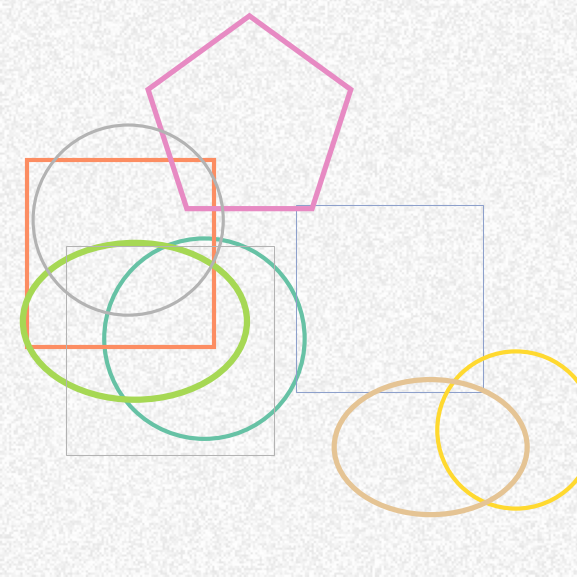[{"shape": "circle", "thickness": 2, "radius": 0.87, "center": [0.354, 0.413]}, {"shape": "square", "thickness": 2, "radius": 0.81, "center": [0.209, 0.56]}, {"shape": "square", "thickness": 0.5, "radius": 0.81, "center": [0.675, 0.482]}, {"shape": "pentagon", "thickness": 2.5, "radius": 0.92, "center": [0.432, 0.787]}, {"shape": "oval", "thickness": 3, "radius": 0.97, "center": [0.234, 0.443]}, {"shape": "circle", "thickness": 2, "radius": 0.68, "center": [0.893, 0.255]}, {"shape": "oval", "thickness": 2.5, "radius": 0.84, "center": [0.746, 0.225]}, {"shape": "square", "thickness": 0.5, "radius": 0.9, "center": [0.295, 0.392]}, {"shape": "circle", "thickness": 1.5, "radius": 0.82, "center": [0.222, 0.618]}]